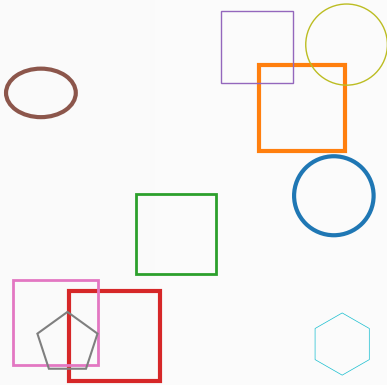[{"shape": "circle", "thickness": 3, "radius": 0.51, "center": [0.862, 0.492]}, {"shape": "square", "thickness": 3, "radius": 0.55, "center": [0.78, 0.72]}, {"shape": "square", "thickness": 2, "radius": 0.52, "center": [0.454, 0.392]}, {"shape": "square", "thickness": 3, "radius": 0.59, "center": [0.296, 0.128]}, {"shape": "square", "thickness": 1, "radius": 0.47, "center": [0.663, 0.878]}, {"shape": "oval", "thickness": 3, "radius": 0.45, "center": [0.106, 0.759]}, {"shape": "square", "thickness": 2, "radius": 0.55, "center": [0.143, 0.162]}, {"shape": "pentagon", "thickness": 1.5, "radius": 0.41, "center": [0.174, 0.108]}, {"shape": "circle", "thickness": 1, "radius": 0.53, "center": [0.894, 0.884]}, {"shape": "hexagon", "thickness": 0.5, "radius": 0.4, "center": [0.883, 0.106]}]